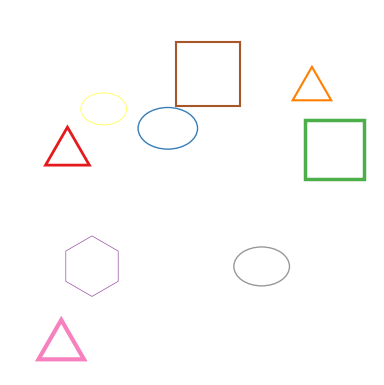[{"shape": "triangle", "thickness": 2, "radius": 0.33, "center": [0.175, 0.604]}, {"shape": "oval", "thickness": 1, "radius": 0.39, "center": [0.436, 0.667]}, {"shape": "square", "thickness": 2.5, "radius": 0.38, "center": [0.868, 0.612]}, {"shape": "hexagon", "thickness": 0.5, "radius": 0.39, "center": [0.239, 0.309]}, {"shape": "triangle", "thickness": 1.5, "radius": 0.29, "center": [0.81, 0.768]}, {"shape": "oval", "thickness": 0.5, "radius": 0.3, "center": [0.269, 0.717]}, {"shape": "square", "thickness": 1.5, "radius": 0.42, "center": [0.541, 0.807]}, {"shape": "triangle", "thickness": 3, "radius": 0.34, "center": [0.159, 0.101]}, {"shape": "oval", "thickness": 1, "radius": 0.36, "center": [0.68, 0.308]}]